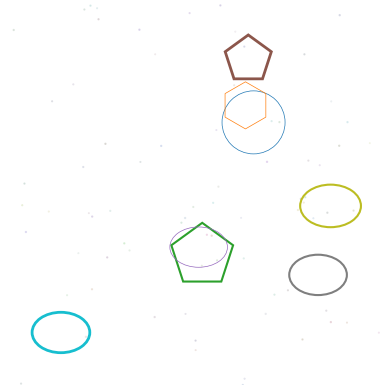[{"shape": "circle", "thickness": 0.5, "radius": 0.41, "center": [0.659, 0.682]}, {"shape": "hexagon", "thickness": 0.5, "radius": 0.31, "center": [0.638, 0.726]}, {"shape": "pentagon", "thickness": 1.5, "radius": 0.42, "center": [0.525, 0.337]}, {"shape": "oval", "thickness": 0.5, "radius": 0.37, "center": [0.516, 0.358]}, {"shape": "pentagon", "thickness": 2, "radius": 0.31, "center": [0.645, 0.846]}, {"shape": "oval", "thickness": 1.5, "radius": 0.37, "center": [0.826, 0.286]}, {"shape": "oval", "thickness": 1.5, "radius": 0.39, "center": [0.859, 0.465]}, {"shape": "oval", "thickness": 2, "radius": 0.37, "center": [0.158, 0.136]}]